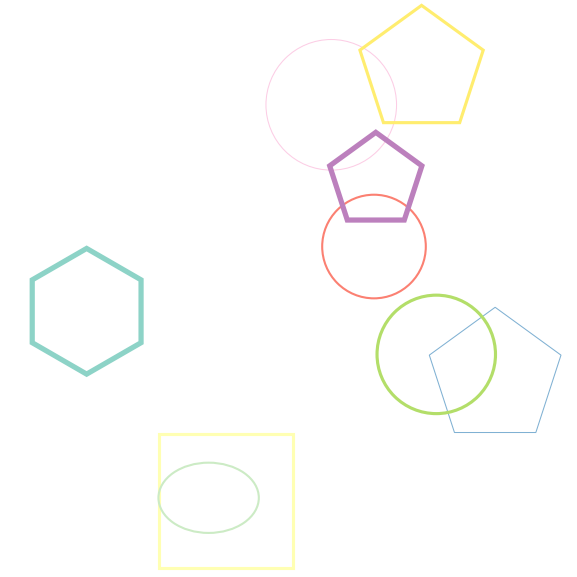[{"shape": "hexagon", "thickness": 2.5, "radius": 0.54, "center": [0.15, 0.46]}, {"shape": "square", "thickness": 1.5, "radius": 0.58, "center": [0.392, 0.132]}, {"shape": "circle", "thickness": 1, "radius": 0.45, "center": [0.648, 0.572]}, {"shape": "pentagon", "thickness": 0.5, "radius": 0.6, "center": [0.857, 0.347]}, {"shape": "circle", "thickness": 1.5, "radius": 0.51, "center": [0.755, 0.385]}, {"shape": "circle", "thickness": 0.5, "radius": 0.57, "center": [0.574, 0.818]}, {"shape": "pentagon", "thickness": 2.5, "radius": 0.42, "center": [0.651, 0.686]}, {"shape": "oval", "thickness": 1, "radius": 0.43, "center": [0.361, 0.137]}, {"shape": "pentagon", "thickness": 1.5, "radius": 0.56, "center": [0.73, 0.878]}]